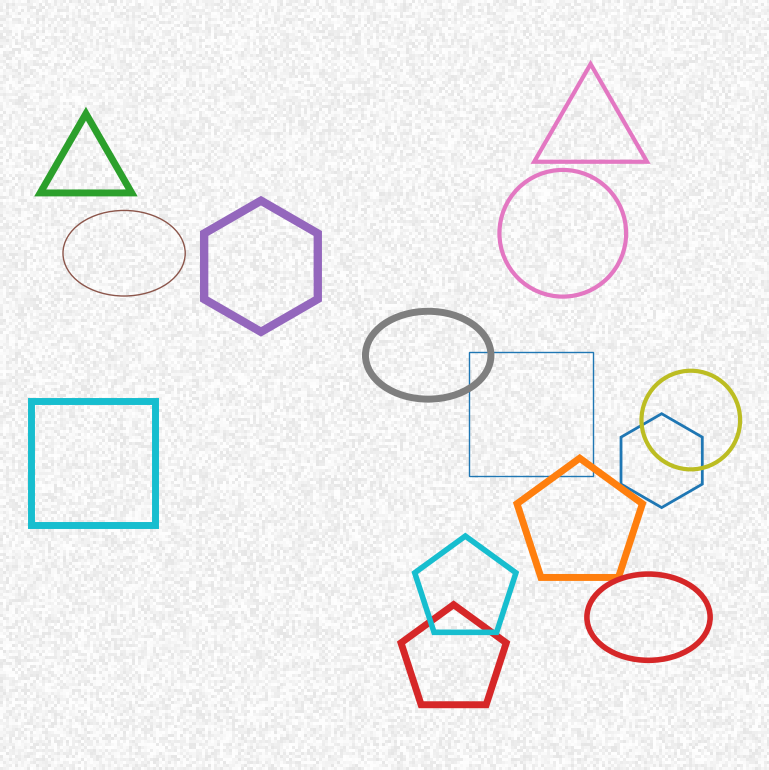[{"shape": "square", "thickness": 0.5, "radius": 0.4, "center": [0.69, 0.462]}, {"shape": "hexagon", "thickness": 1, "radius": 0.3, "center": [0.859, 0.402]}, {"shape": "pentagon", "thickness": 2.5, "radius": 0.43, "center": [0.753, 0.319]}, {"shape": "triangle", "thickness": 2.5, "radius": 0.34, "center": [0.112, 0.784]}, {"shape": "pentagon", "thickness": 2.5, "radius": 0.36, "center": [0.589, 0.143]}, {"shape": "oval", "thickness": 2, "radius": 0.4, "center": [0.842, 0.198]}, {"shape": "hexagon", "thickness": 3, "radius": 0.43, "center": [0.339, 0.654]}, {"shape": "oval", "thickness": 0.5, "radius": 0.4, "center": [0.161, 0.671]}, {"shape": "circle", "thickness": 1.5, "radius": 0.41, "center": [0.731, 0.697]}, {"shape": "triangle", "thickness": 1.5, "radius": 0.42, "center": [0.767, 0.832]}, {"shape": "oval", "thickness": 2.5, "radius": 0.41, "center": [0.556, 0.539]}, {"shape": "circle", "thickness": 1.5, "radius": 0.32, "center": [0.897, 0.454]}, {"shape": "pentagon", "thickness": 2, "radius": 0.35, "center": [0.604, 0.235]}, {"shape": "square", "thickness": 2.5, "radius": 0.4, "center": [0.12, 0.399]}]